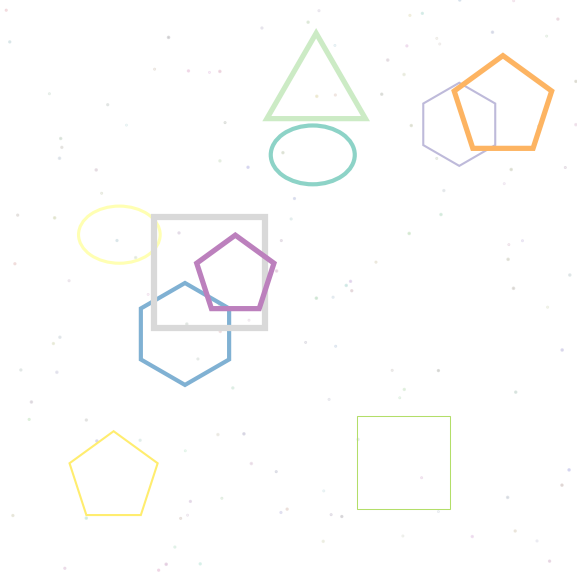[{"shape": "oval", "thickness": 2, "radius": 0.36, "center": [0.542, 0.731]}, {"shape": "oval", "thickness": 1.5, "radius": 0.35, "center": [0.207, 0.593]}, {"shape": "hexagon", "thickness": 1, "radius": 0.36, "center": [0.795, 0.784]}, {"shape": "hexagon", "thickness": 2, "radius": 0.44, "center": [0.32, 0.421]}, {"shape": "pentagon", "thickness": 2.5, "radius": 0.44, "center": [0.871, 0.814]}, {"shape": "square", "thickness": 0.5, "radius": 0.41, "center": [0.699, 0.199]}, {"shape": "square", "thickness": 3, "radius": 0.48, "center": [0.363, 0.527]}, {"shape": "pentagon", "thickness": 2.5, "radius": 0.35, "center": [0.407, 0.522]}, {"shape": "triangle", "thickness": 2.5, "radius": 0.49, "center": [0.547, 0.843]}, {"shape": "pentagon", "thickness": 1, "radius": 0.4, "center": [0.197, 0.172]}]